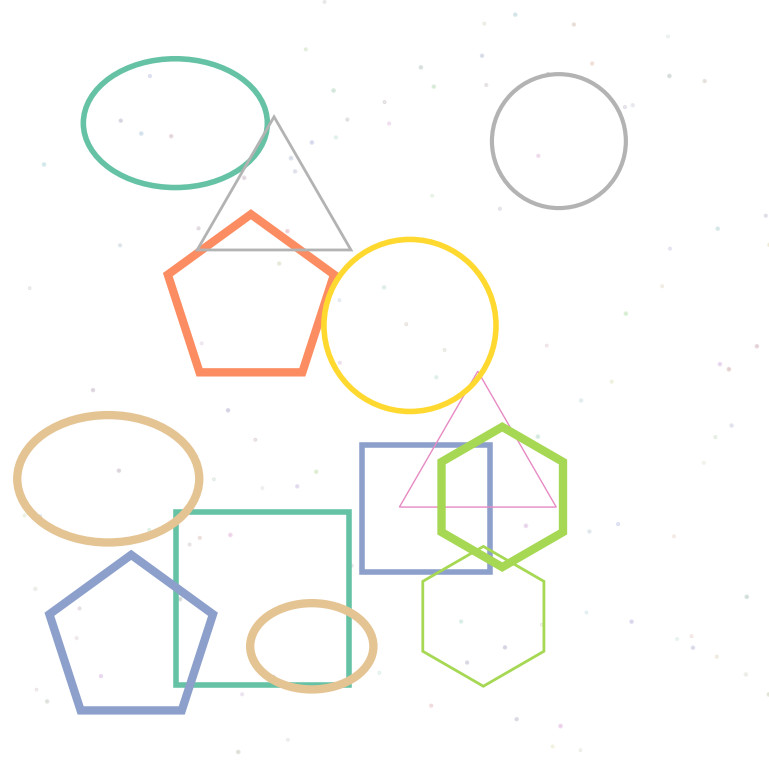[{"shape": "oval", "thickness": 2, "radius": 0.6, "center": [0.228, 0.84]}, {"shape": "square", "thickness": 2, "radius": 0.56, "center": [0.341, 0.223]}, {"shape": "pentagon", "thickness": 3, "radius": 0.57, "center": [0.326, 0.608]}, {"shape": "pentagon", "thickness": 3, "radius": 0.56, "center": [0.17, 0.168]}, {"shape": "square", "thickness": 2, "radius": 0.41, "center": [0.553, 0.34]}, {"shape": "triangle", "thickness": 0.5, "radius": 0.59, "center": [0.621, 0.4]}, {"shape": "hexagon", "thickness": 3, "radius": 0.46, "center": [0.652, 0.355]}, {"shape": "hexagon", "thickness": 1, "radius": 0.45, "center": [0.628, 0.2]}, {"shape": "circle", "thickness": 2, "radius": 0.56, "center": [0.532, 0.577]}, {"shape": "oval", "thickness": 3, "radius": 0.59, "center": [0.141, 0.378]}, {"shape": "oval", "thickness": 3, "radius": 0.4, "center": [0.405, 0.161]}, {"shape": "circle", "thickness": 1.5, "radius": 0.43, "center": [0.726, 0.817]}, {"shape": "triangle", "thickness": 1, "radius": 0.58, "center": [0.356, 0.733]}]